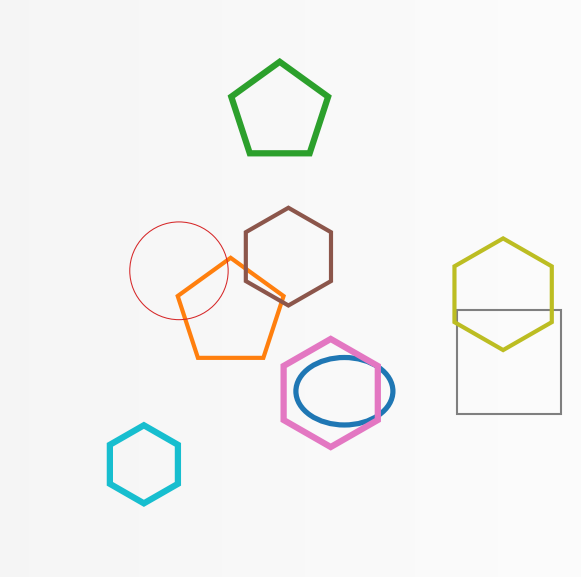[{"shape": "oval", "thickness": 2.5, "radius": 0.42, "center": [0.593, 0.322]}, {"shape": "pentagon", "thickness": 2, "radius": 0.48, "center": [0.397, 0.457]}, {"shape": "pentagon", "thickness": 3, "radius": 0.44, "center": [0.481, 0.805]}, {"shape": "circle", "thickness": 0.5, "radius": 0.42, "center": [0.308, 0.53]}, {"shape": "hexagon", "thickness": 2, "radius": 0.42, "center": [0.496, 0.555]}, {"shape": "hexagon", "thickness": 3, "radius": 0.47, "center": [0.569, 0.319]}, {"shape": "square", "thickness": 1, "radius": 0.45, "center": [0.876, 0.372]}, {"shape": "hexagon", "thickness": 2, "radius": 0.48, "center": [0.866, 0.49]}, {"shape": "hexagon", "thickness": 3, "radius": 0.34, "center": [0.248, 0.195]}]